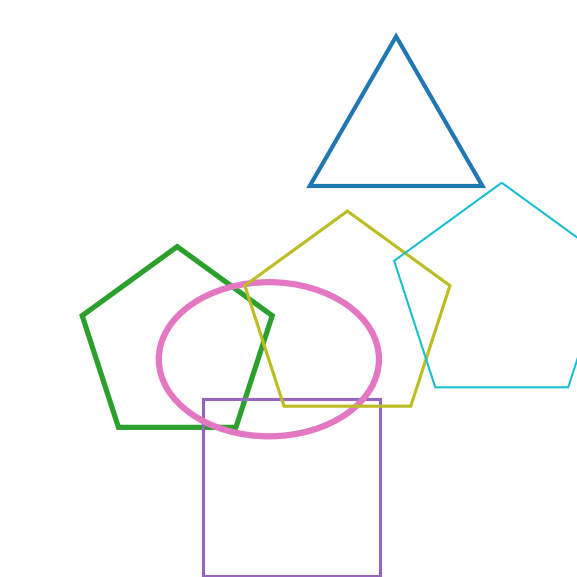[{"shape": "triangle", "thickness": 2, "radius": 0.86, "center": [0.686, 0.763]}, {"shape": "pentagon", "thickness": 2.5, "radius": 0.86, "center": [0.307, 0.399]}, {"shape": "square", "thickness": 1.5, "radius": 0.77, "center": [0.505, 0.155]}, {"shape": "oval", "thickness": 3, "radius": 0.95, "center": [0.466, 0.377]}, {"shape": "pentagon", "thickness": 1.5, "radius": 0.93, "center": [0.602, 0.447]}, {"shape": "pentagon", "thickness": 1, "radius": 0.98, "center": [0.869, 0.487]}]